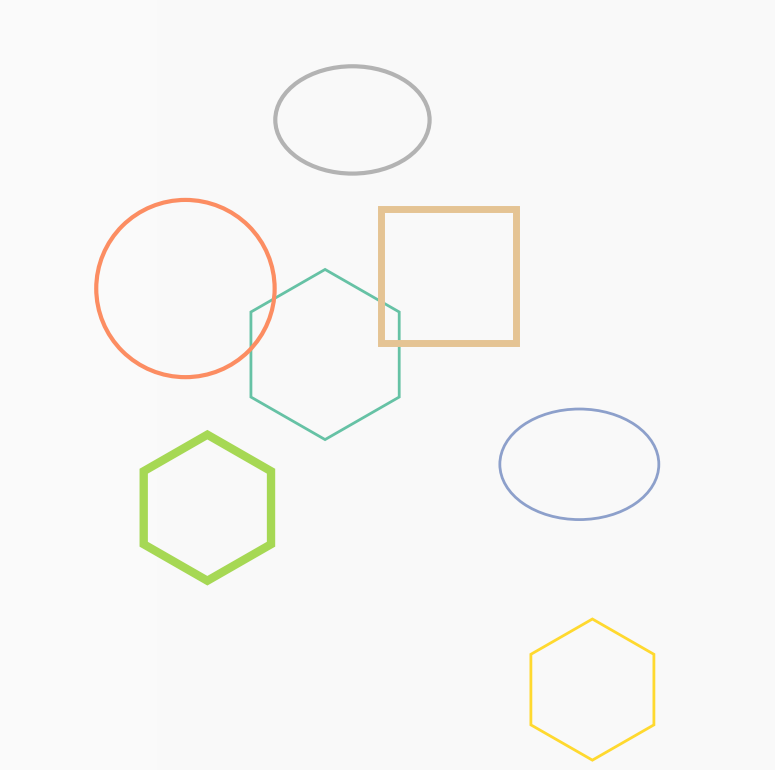[{"shape": "hexagon", "thickness": 1, "radius": 0.55, "center": [0.419, 0.54]}, {"shape": "circle", "thickness": 1.5, "radius": 0.58, "center": [0.239, 0.625]}, {"shape": "oval", "thickness": 1, "radius": 0.51, "center": [0.748, 0.397]}, {"shape": "hexagon", "thickness": 3, "radius": 0.47, "center": [0.268, 0.341]}, {"shape": "hexagon", "thickness": 1, "radius": 0.46, "center": [0.764, 0.104]}, {"shape": "square", "thickness": 2.5, "radius": 0.44, "center": [0.579, 0.641]}, {"shape": "oval", "thickness": 1.5, "radius": 0.5, "center": [0.455, 0.844]}]